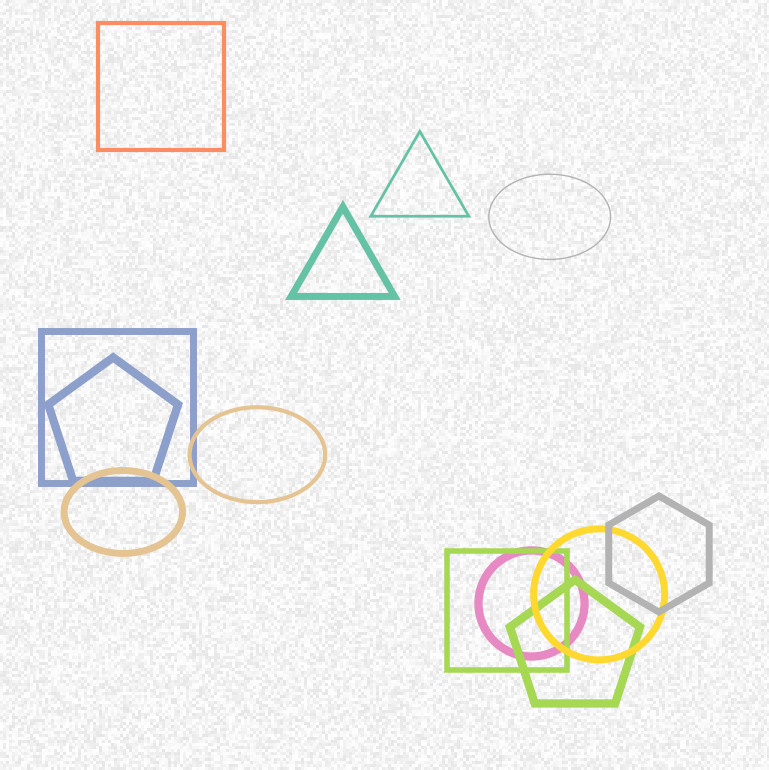[{"shape": "triangle", "thickness": 2.5, "radius": 0.39, "center": [0.445, 0.654]}, {"shape": "triangle", "thickness": 1, "radius": 0.37, "center": [0.545, 0.756]}, {"shape": "square", "thickness": 1.5, "radius": 0.41, "center": [0.209, 0.888]}, {"shape": "square", "thickness": 2.5, "radius": 0.49, "center": [0.151, 0.471]}, {"shape": "pentagon", "thickness": 3, "radius": 0.44, "center": [0.147, 0.447]}, {"shape": "circle", "thickness": 3, "radius": 0.34, "center": [0.69, 0.216]}, {"shape": "square", "thickness": 2, "radius": 0.39, "center": [0.659, 0.207]}, {"shape": "pentagon", "thickness": 3, "radius": 0.44, "center": [0.747, 0.158]}, {"shape": "circle", "thickness": 2.5, "radius": 0.43, "center": [0.778, 0.228]}, {"shape": "oval", "thickness": 1.5, "radius": 0.44, "center": [0.334, 0.409]}, {"shape": "oval", "thickness": 2.5, "radius": 0.38, "center": [0.16, 0.335]}, {"shape": "oval", "thickness": 0.5, "radius": 0.4, "center": [0.714, 0.718]}, {"shape": "hexagon", "thickness": 2.5, "radius": 0.38, "center": [0.856, 0.281]}]